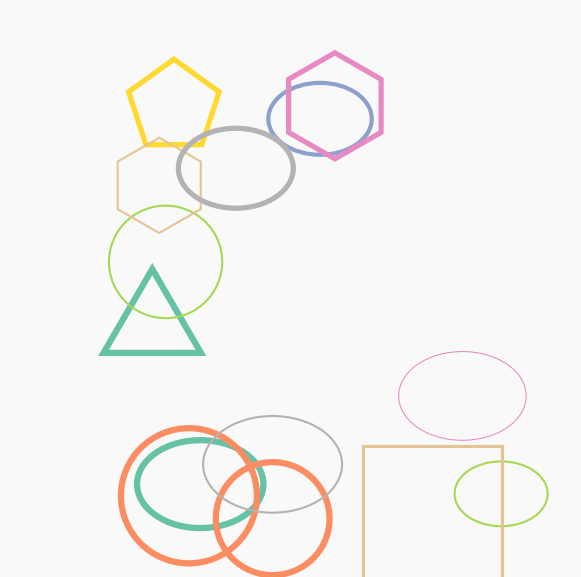[{"shape": "triangle", "thickness": 3, "radius": 0.48, "center": [0.262, 0.436]}, {"shape": "oval", "thickness": 3, "radius": 0.54, "center": [0.344, 0.161]}, {"shape": "circle", "thickness": 3, "radius": 0.49, "center": [0.469, 0.101]}, {"shape": "circle", "thickness": 3, "radius": 0.59, "center": [0.325, 0.141]}, {"shape": "oval", "thickness": 2, "radius": 0.44, "center": [0.551, 0.793]}, {"shape": "hexagon", "thickness": 2.5, "radius": 0.46, "center": [0.576, 0.816]}, {"shape": "oval", "thickness": 0.5, "radius": 0.55, "center": [0.796, 0.314]}, {"shape": "oval", "thickness": 1, "radius": 0.4, "center": [0.862, 0.144]}, {"shape": "circle", "thickness": 1, "radius": 0.49, "center": [0.285, 0.546]}, {"shape": "pentagon", "thickness": 2.5, "radius": 0.41, "center": [0.299, 0.815]}, {"shape": "square", "thickness": 1.5, "radius": 0.6, "center": [0.744, 0.107]}, {"shape": "hexagon", "thickness": 1, "radius": 0.41, "center": [0.274, 0.678]}, {"shape": "oval", "thickness": 2.5, "radius": 0.49, "center": [0.406, 0.708]}, {"shape": "oval", "thickness": 1, "radius": 0.6, "center": [0.469, 0.195]}]